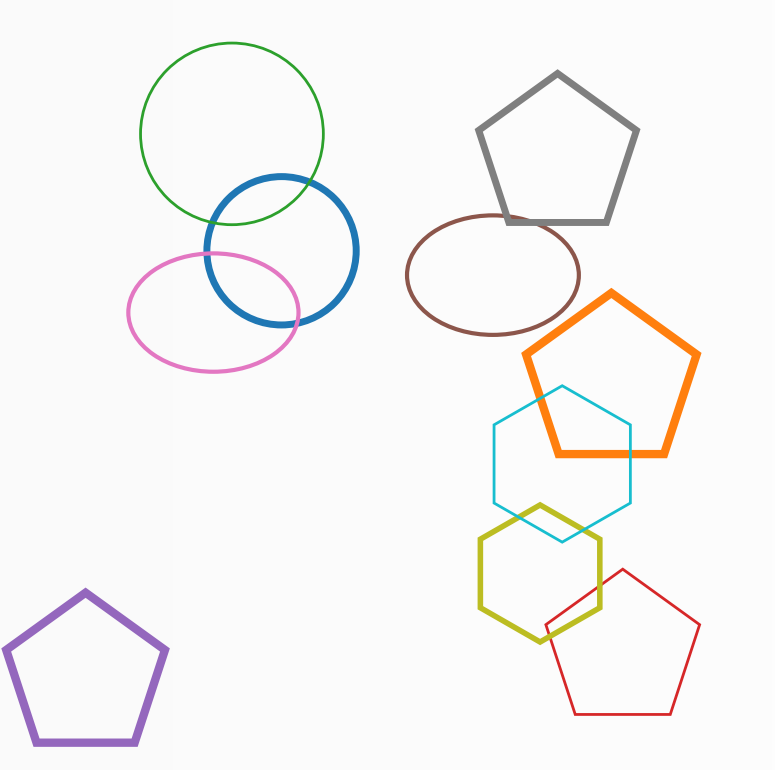[{"shape": "circle", "thickness": 2.5, "radius": 0.48, "center": [0.363, 0.674]}, {"shape": "pentagon", "thickness": 3, "radius": 0.58, "center": [0.789, 0.504]}, {"shape": "circle", "thickness": 1, "radius": 0.59, "center": [0.299, 0.826]}, {"shape": "pentagon", "thickness": 1, "radius": 0.52, "center": [0.804, 0.157]}, {"shape": "pentagon", "thickness": 3, "radius": 0.54, "center": [0.11, 0.123]}, {"shape": "oval", "thickness": 1.5, "radius": 0.55, "center": [0.636, 0.643]}, {"shape": "oval", "thickness": 1.5, "radius": 0.55, "center": [0.275, 0.594]}, {"shape": "pentagon", "thickness": 2.5, "radius": 0.53, "center": [0.719, 0.798]}, {"shape": "hexagon", "thickness": 2, "radius": 0.44, "center": [0.697, 0.255]}, {"shape": "hexagon", "thickness": 1, "radius": 0.51, "center": [0.725, 0.397]}]